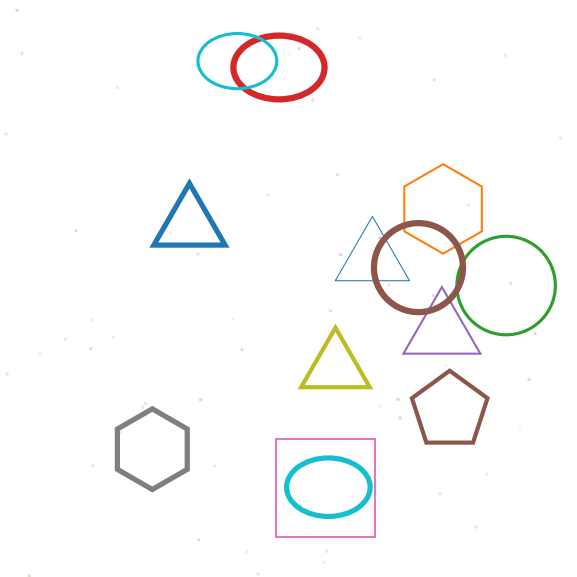[{"shape": "triangle", "thickness": 2.5, "radius": 0.36, "center": [0.328, 0.61]}, {"shape": "triangle", "thickness": 0.5, "radius": 0.37, "center": [0.645, 0.55]}, {"shape": "hexagon", "thickness": 1, "radius": 0.39, "center": [0.767, 0.637]}, {"shape": "circle", "thickness": 1.5, "radius": 0.43, "center": [0.876, 0.505]}, {"shape": "oval", "thickness": 3, "radius": 0.39, "center": [0.483, 0.882]}, {"shape": "triangle", "thickness": 1, "radius": 0.38, "center": [0.765, 0.425]}, {"shape": "pentagon", "thickness": 2, "radius": 0.34, "center": [0.779, 0.288]}, {"shape": "circle", "thickness": 3, "radius": 0.39, "center": [0.725, 0.536]}, {"shape": "square", "thickness": 1, "radius": 0.42, "center": [0.564, 0.154]}, {"shape": "hexagon", "thickness": 2.5, "radius": 0.35, "center": [0.264, 0.221]}, {"shape": "triangle", "thickness": 2, "radius": 0.34, "center": [0.581, 0.363]}, {"shape": "oval", "thickness": 1.5, "radius": 0.34, "center": [0.411, 0.893]}, {"shape": "oval", "thickness": 2.5, "radius": 0.36, "center": [0.569, 0.155]}]